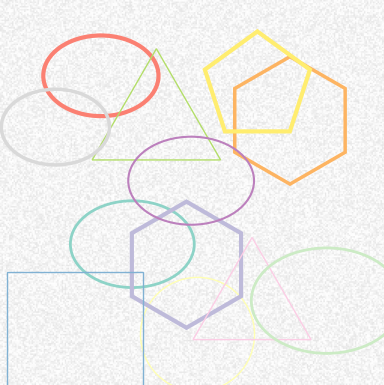[{"shape": "oval", "thickness": 2, "radius": 0.8, "center": [0.344, 0.366]}, {"shape": "circle", "thickness": 1, "radius": 0.74, "center": [0.513, 0.131]}, {"shape": "hexagon", "thickness": 3, "radius": 0.82, "center": [0.484, 0.312]}, {"shape": "oval", "thickness": 3, "radius": 0.75, "center": [0.262, 0.803]}, {"shape": "square", "thickness": 1, "radius": 0.88, "center": [0.194, 0.117]}, {"shape": "hexagon", "thickness": 2.5, "radius": 0.83, "center": [0.753, 0.687]}, {"shape": "triangle", "thickness": 1, "radius": 0.96, "center": [0.406, 0.681]}, {"shape": "triangle", "thickness": 1, "radius": 0.88, "center": [0.655, 0.206]}, {"shape": "oval", "thickness": 2.5, "radius": 0.7, "center": [0.144, 0.67]}, {"shape": "oval", "thickness": 1.5, "radius": 0.82, "center": [0.496, 0.531]}, {"shape": "oval", "thickness": 2, "radius": 0.98, "center": [0.848, 0.219]}, {"shape": "pentagon", "thickness": 3, "radius": 0.72, "center": [0.669, 0.775]}]